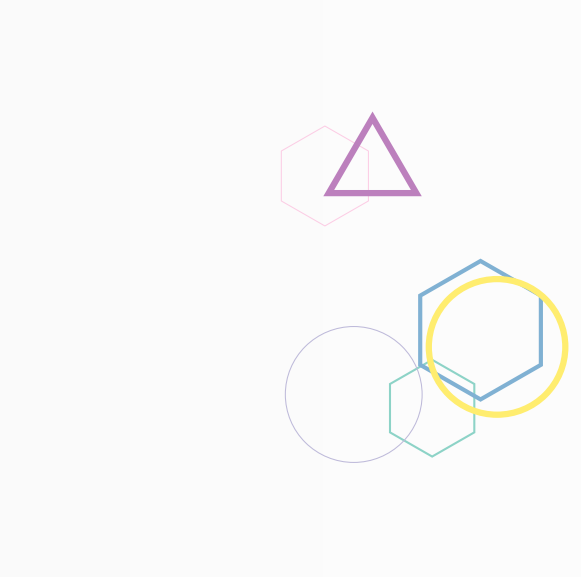[{"shape": "hexagon", "thickness": 1, "radius": 0.42, "center": [0.743, 0.292]}, {"shape": "circle", "thickness": 0.5, "radius": 0.59, "center": [0.609, 0.316]}, {"shape": "hexagon", "thickness": 2, "radius": 0.6, "center": [0.827, 0.427]}, {"shape": "hexagon", "thickness": 0.5, "radius": 0.43, "center": [0.559, 0.694]}, {"shape": "triangle", "thickness": 3, "radius": 0.44, "center": [0.641, 0.708]}, {"shape": "circle", "thickness": 3, "radius": 0.59, "center": [0.855, 0.398]}]